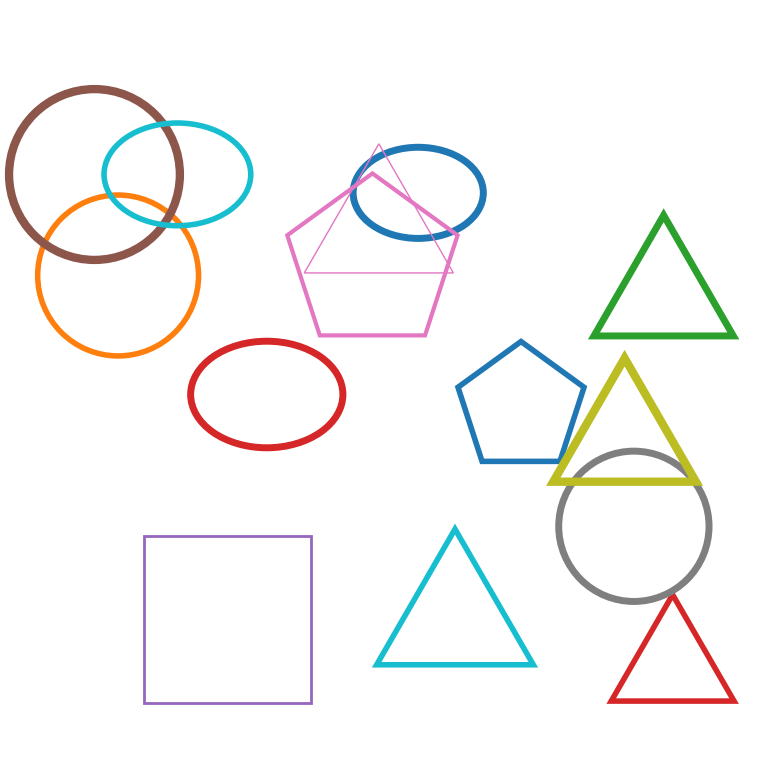[{"shape": "oval", "thickness": 2.5, "radius": 0.42, "center": [0.543, 0.75]}, {"shape": "pentagon", "thickness": 2, "radius": 0.43, "center": [0.677, 0.47]}, {"shape": "circle", "thickness": 2, "radius": 0.52, "center": [0.153, 0.642]}, {"shape": "triangle", "thickness": 2.5, "radius": 0.52, "center": [0.862, 0.616]}, {"shape": "oval", "thickness": 2.5, "radius": 0.49, "center": [0.346, 0.488]}, {"shape": "triangle", "thickness": 2, "radius": 0.46, "center": [0.874, 0.136]}, {"shape": "square", "thickness": 1, "radius": 0.54, "center": [0.295, 0.196]}, {"shape": "circle", "thickness": 3, "radius": 0.55, "center": [0.123, 0.773]}, {"shape": "pentagon", "thickness": 1.5, "radius": 0.58, "center": [0.484, 0.658]}, {"shape": "triangle", "thickness": 0.5, "radius": 0.56, "center": [0.492, 0.701]}, {"shape": "circle", "thickness": 2.5, "radius": 0.49, "center": [0.823, 0.316]}, {"shape": "triangle", "thickness": 3, "radius": 0.53, "center": [0.811, 0.428]}, {"shape": "triangle", "thickness": 2, "radius": 0.59, "center": [0.591, 0.195]}, {"shape": "oval", "thickness": 2, "radius": 0.48, "center": [0.23, 0.774]}]